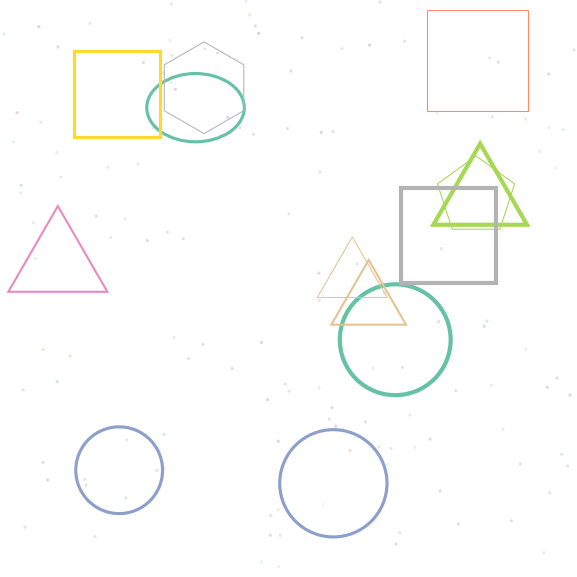[{"shape": "oval", "thickness": 1.5, "radius": 0.42, "center": [0.339, 0.813]}, {"shape": "circle", "thickness": 2, "radius": 0.48, "center": [0.684, 0.411]}, {"shape": "square", "thickness": 0.5, "radius": 0.44, "center": [0.827, 0.894]}, {"shape": "circle", "thickness": 1.5, "radius": 0.46, "center": [0.577, 0.162]}, {"shape": "circle", "thickness": 1.5, "radius": 0.38, "center": [0.206, 0.185]}, {"shape": "triangle", "thickness": 1, "radius": 0.49, "center": [0.1, 0.543]}, {"shape": "triangle", "thickness": 2, "radius": 0.47, "center": [0.831, 0.657]}, {"shape": "pentagon", "thickness": 0.5, "radius": 0.35, "center": [0.824, 0.659]}, {"shape": "square", "thickness": 1.5, "radius": 0.37, "center": [0.202, 0.837]}, {"shape": "triangle", "thickness": 1, "radius": 0.37, "center": [0.638, 0.474]}, {"shape": "triangle", "thickness": 0.5, "radius": 0.35, "center": [0.61, 0.519]}, {"shape": "hexagon", "thickness": 0.5, "radius": 0.4, "center": [0.353, 0.847]}, {"shape": "square", "thickness": 2, "radius": 0.41, "center": [0.776, 0.591]}]